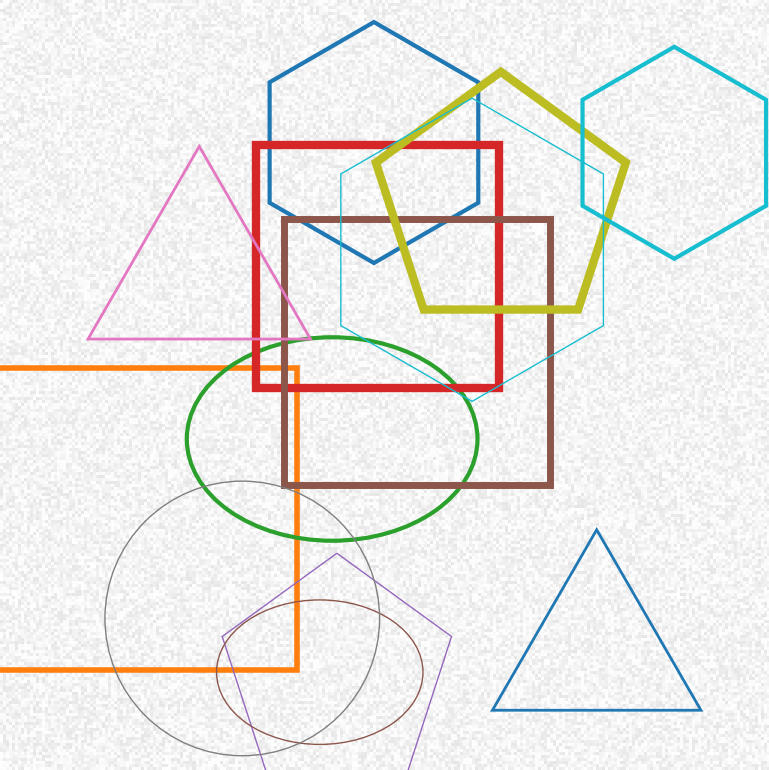[{"shape": "triangle", "thickness": 1, "radius": 0.78, "center": [0.775, 0.156]}, {"shape": "hexagon", "thickness": 1.5, "radius": 0.78, "center": [0.486, 0.815]}, {"shape": "square", "thickness": 2, "radius": 0.98, "center": [0.189, 0.326]}, {"shape": "oval", "thickness": 1.5, "radius": 0.94, "center": [0.431, 0.43]}, {"shape": "square", "thickness": 3, "radius": 0.79, "center": [0.491, 0.653]}, {"shape": "pentagon", "thickness": 0.5, "radius": 0.78, "center": [0.437, 0.125]}, {"shape": "square", "thickness": 2.5, "radius": 0.86, "center": [0.541, 0.543]}, {"shape": "oval", "thickness": 0.5, "radius": 0.67, "center": [0.415, 0.127]}, {"shape": "triangle", "thickness": 1, "radius": 0.83, "center": [0.259, 0.643]}, {"shape": "circle", "thickness": 0.5, "radius": 0.89, "center": [0.315, 0.197]}, {"shape": "pentagon", "thickness": 3, "radius": 0.85, "center": [0.65, 0.736]}, {"shape": "hexagon", "thickness": 1.5, "radius": 0.69, "center": [0.876, 0.802]}, {"shape": "hexagon", "thickness": 0.5, "radius": 0.98, "center": [0.613, 0.676]}]